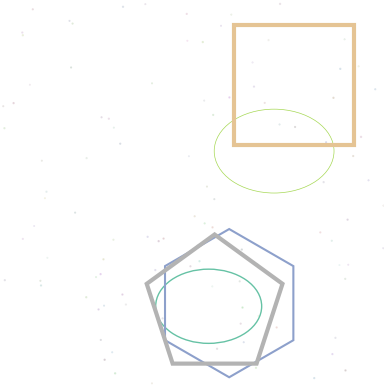[{"shape": "oval", "thickness": 1, "radius": 0.69, "center": [0.542, 0.205]}, {"shape": "hexagon", "thickness": 1.5, "radius": 0.96, "center": [0.595, 0.213]}, {"shape": "oval", "thickness": 0.5, "radius": 0.78, "center": [0.712, 0.608]}, {"shape": "square", "thickness": 3, "radius": 0.78, "center": [0.763, 0.779]}, {"shape": "pentagon", "thickness": 3, "radius": 0.93, "center": [0.557, 0.206]}]